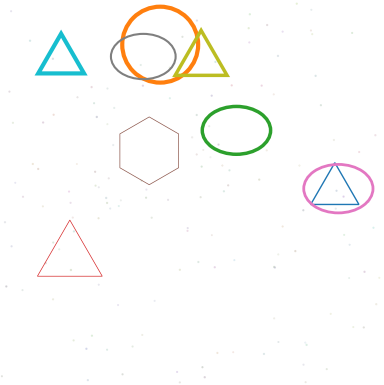[{"shape": "triangle", "thickness": 1, "radius": 0.36, "center": [0.87, 0.505]}, {"shape": "circle", "thickness": 3, "radius": 0.49, "center": [0.416, 0.884]}, {"shape": "oval", "thickness": 2.5, "radius": 0.44, "center": [0.614, 0.661]}, {"shape": "triangle", "thickness": 0.5, "radius": 0.49, "center": [0.181, 0.331]}, {"shape": "hexagon", "thickness": 0.5, "radius": 0.44, "center": [0.388, 0.608]}, {"shape": "oval", "thickness": 2, "radius": 0.45, "center": [0.879, 0.51]}, {"shape": "oval", "thickness": 1.5, "radius": 0.42, "center": [0.372, 0.853]}, {"shape": "triangle", "thickness": 2.5, "radius": 0.39, "center": [0.522, 0.843]}, {"shape": "triangle", "thickness": 3, "radius": 0.34, "center": [0.159, 0.844]}]